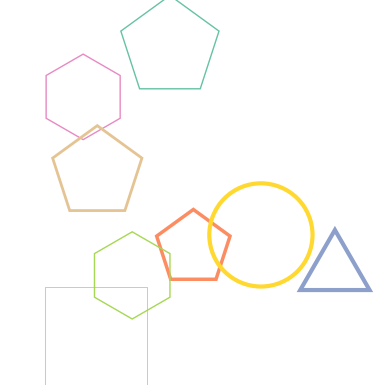[{"shape": "pentagon", "thickness": 1, "radius": 0.67, "center": [0.441, 0.878]}, {"shape": "pentagon", "thickness": 2.5, "radius": 0.5, "center": [0.502, 0.356]}, {"shape": "triangle", "thickness": 3, "radius": 0.52, "center": [0.87, 0.299]}, {"shape": "hexagon", "thickness": 1, "radius": 0.56, "center": [0.216, 0.748]}, {"shape": "hexagon", "thickness": 1, "radius": 0.57, "center": [0.343, 0.285]}, {"shape": "circle", "thickness": 3, "radius": 0.67, "center": [0.678, 0.39]}, {"shape": "pentagon", "thickness": 2, "radius": 0.61, "center": [0.253, 0.552]}, {"shape": "square", "thickness": 0.5, "radius": 0.66, "center": [0.25, 0.123]}]